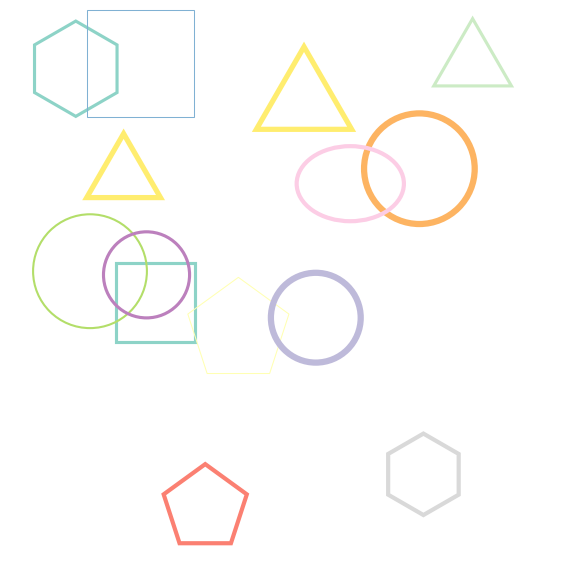[{"shape": "hexagon", "thickness": 1.5, "radius": 0.41, "center": [0.131, 0.88]}, {"shape": "square", "thickness": 1.5, "radius": 0.34, "center": [0.269, 0.475]}, {"shape": "pentagon", "thickness": 0.5, "radius": 0.46, "center": [0.413, 0.427]}, {"shape": "circle", "thickness": 3, "radius": 0.39, "center": [0.547, 0.449]}, {"shape": "pentagon", "thickness": 2, "radius": 0.38, "center": [0.355, 0.12]}, {"shape": "square", "thickness": 0.5, "radius": 0.46, "center": [0.243, 0.89]}, {"shape": "circle", "thickness": 3, "radius": 0.48, "center": [0.726, 0.707]}, {"shape": "circle", "thickness": 1, "radius": 0.49, "center": [0.156, 0.53]}, {"shape": "oval", "thickness": 2, "radius": 0.46, "center": [0.607, 0.681]}, {"shape": "hexagon", "thickness": 2, "radius": 0.35, "center": [0.733, 0.178]}, {"shape": "circle", "thickness": 1.5, "radius": 0.37, "center": [0.254, 0.523]}, {"shape": "triangle", "thickness": 1.5, "radius": 0.39, "center": [0.818, 0.889]}, {"shape": "triangle", "thickness": 2.5, "radius": 0.48, "center": [0.526, 0.823]}, {"shape": "triangle", "thickness": 2.5, "radius": 0.37, "center": [0.214, 0.694]}]